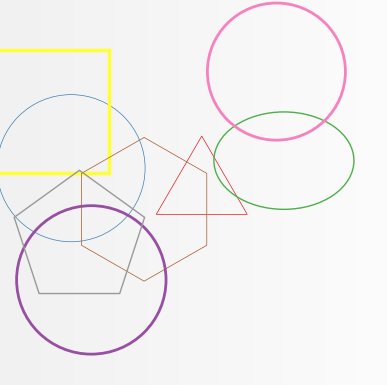[{"shape": "triangle", "thickness": 0.5, "radius": 0.68, "center": [0.521, 0.511]}, {"shape": "circle", "thickness": 0.5, "radius": 0.96, "center": [0.183, 0.563]}, {"shape": "oval", "thickness": 1, "radius": 0.9, "center": [0.733, 0.583]}, {"shape": "circle", "thickness": 2, "radius": 0.96, "center": [0.236, 0.273]}, {"shape": "square", "thickness": 2.5, "radius": 0.8, "center": [0.12, 0.711]}, {"shape": "hexagon", "thickness": 0.5, "radius": 0.93, "center": [0.372, 0.456]}, {"shape": "circle", "thickness": 2, "radius": 0.89, "center": [0.713, 0.814]}, {"shape": "pentagon", "thickness": 1, "radius": 0.88, "center": [0.205, 0.381]}]